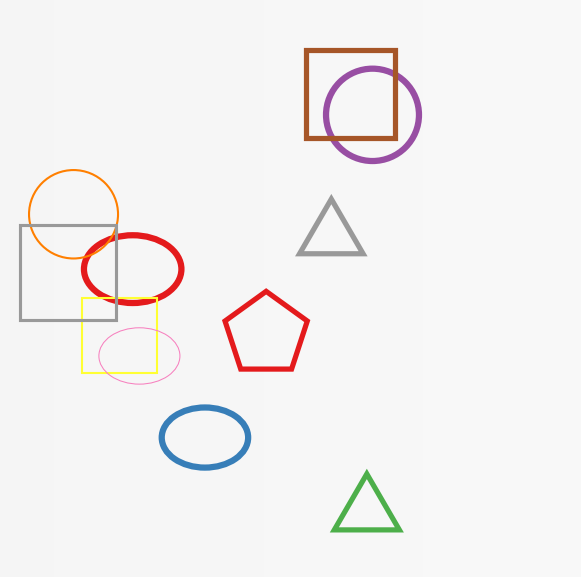[{"shape": "pentagon", "thickness": 2.5, "radius": 0.37, "center": [0.458, 0.42]}, {"shape": "oval", "thickness": 3, "radius": 0.42, "center": [0.228, 0.533]}, {"shape": "oval", "thickness": 3, "radius": 0.37, "center": [0.353, 0.241]}, {"shape": "triangle", "thickness": 2.5, "radius": 0.32, "center": [0.631, 0.114]}, {"shape": "circle", "thickness": 3, "radius": 0.4, "center": [0.641, 0.8]}, {"shape": "circle", "thickness": 1, "radius": 0.38, "center": [0.127, 0.628]}, {"shape": "square", "thickness": 1, "radius": 0.32, "center": [0.206, 0.418]}, {"shape": "square", "thickness": 2.5, "radius": 0.38, "center": [0.603, 0.836]}, {"shape": "oval", "thickness": 0.5, "radius": 0.35, "center": [0.24, 0.383]}, {"shape": "square", "thickness": 1.5, "radius": 0.41, "center": [0.117, 0.527]}, {"shape": "triangle", "thickness": 2.5, "radius": 0.32, "center": [0.57, 0.591]}]